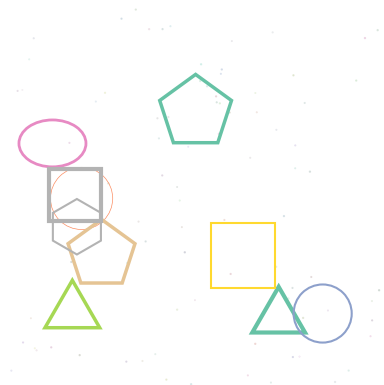[{"shape": "triangle", "thickness": 3, "radius": 0.4, "center": [0.724, 0.176]}, {"shape": "pentagon", "thickness": 2.5, "radius": 0.49, "center": [0.508, 0.709]}, {"shape": "circle", "thickness": 0.5, "radius": 0.4, "center": [0.212, 0.485]}, {"shape": "circle", "thickness": 1.5, "radius": 0.38, "center": [0.838, 0.186]}, {"shape": "oval", "thickness": 2, "radius": 0.44, "center": [0.136, 0.628]}, {"shape": "triangle", "thickness": 2.5, "radius": 0.41, "center": [0.188, 0.19]}, {"shape": "square", "thickness": 1.5, "radius": 0.42, "center": [0.63, 0.336]}, {"shape": "pentagon", "thickness": 2.5, "radius": 0.46, "center": [0.264, 0.339]}, {"shape": "hexagon", "thickness": 1.5, "radius": 0.36, "center": [0.2, 0.411]}, {"shape": "square", "thickness": 3, "radius": 0.34, "center": [0.195, 0.494]}]